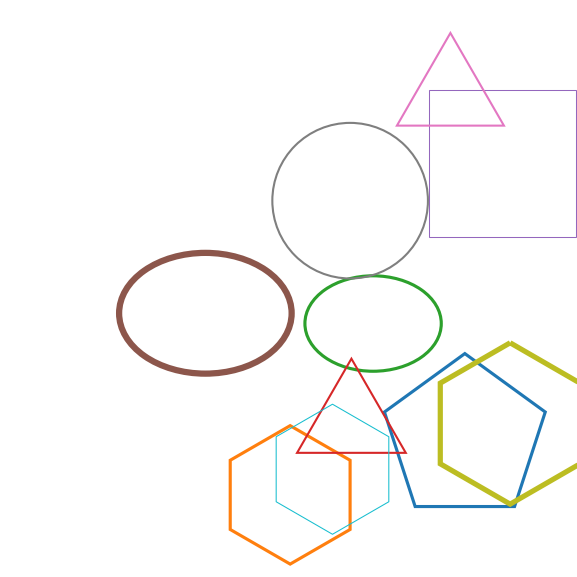[{"shape": "pentagon", "thickness": 1.5, "radius": 0.73, "center": [0.805, 0.24]}, {"shape": "hexagon", "thickness": 1.5, "radius": 0.6, "center": [0.502, 0.142]}, {"shape": "oval", "thickness": 1.5, "radius": 0.59, "center": [0.646, 0.439]}, {"shape": "triangle", "thickness": 1, "radius": 0.54, "center": [0.609, 0.269]}, {"shape": "square", "thickness": 0.5, "radius": 0.64, "center": [0.87, 0.716]}, {"shape": "oval", "thickness": 3, "radius": 0.75, "center": [0.356, 0.457]}, {"shape": "triangle", "thickness": 1, "radius": 0.53, "center": [0.78, 0.835]}, {"shape": "circle", "thickness": 1, "radius": 0.67, "center": [0.606, 0.652]}, {"shape": "hexagon", "thickness": 2.5, "radius": 0.7, "center": [0.883, 0.266]}, {"shape": "hexagon", "thickness": 0.5, "radius": 0.56, "center": [0.576, 0.187]}]